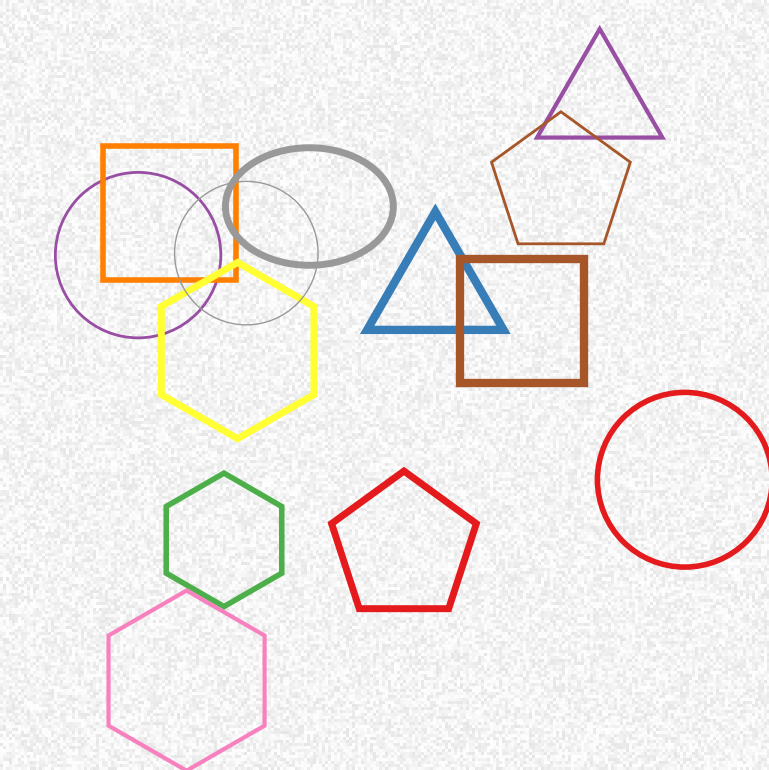[{"shape": "circle", "thickness": 2, "radius": 0.57, "center": [0.889, 0.377]}, {"shape": "pentagon", "thickness": 2.5, "radius": 0.49, "center": [0.525, 0.289]}, {"shape": "triangle", "thickness": 3, "radius": 0.51, "center": [0.565, 0.623]}, {"shape": "hexagon", "thickness": 2, "radius": 0.43, "center": [0.291, 0.299]}, {"shape": "circle", "thickness": 1, "radius": 0.54, "center": [0.179, 0.669]}, {"shape": "triangle", "thickness": 1.5, "radius": 0.47, "center": [0.779, 0.868]}, {"shape": "square", "thickness": 2, "radius": 0.43, "center": [0.22, 0.723]}, {"shape": "hexagon", "thickness": 2.5, "radius": 0.57, "center": [0.309, 0.545]}, {"shape": "pentagon", "thickness": 1, "radius": 0.47, "center": [0.728, 0.76]}, {"shape": "square", "thickness": 3, "radius": 0.4, "center": [0.678, 0.583]}, {"shape": "hexagon", "thickness": 1.5, "radius": 0.59, "center": [0.242, 0.116]}, {"shape": "circle", "thickness": 0.5, "radius": 0.47, "center": [0.32, 0.671]}, {"shape": "oval", "thickness": 2.5, "radius": 0.55, "center": [0.402, 0.732]}]